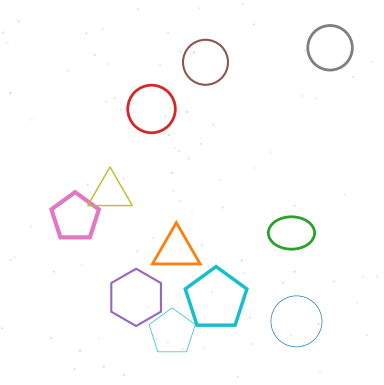[{"shape": "circle", "thickness": 0.5, "radius": 0.33, "center": [0.77, 0.165]}, {"shape": "triangle", "thickness": 2, "radius": 0.36, "center": [0.458, 0.35]}, {"shape": "oval", "thickness": 2, "radius": 0.3, "center": [0.757, 0.395]}, {"shape": "circle", "thickness": 2, "radius": 0.31, "center": [0.394, 0.717]}, {"shape": "hexagon", "thickness": 1.5, "radius": 0.37, "center": [0.354, 0.228]}, {"shape": "circle", "thickness": 1.5, "radius": 0.29, "center": [0.534, 0.838]}, {"shape": "pentagon", "thickness": 3, "radius": 0.32, "center": [0.195, 0.436]}, {"shape": "circle", "thickness": 2, "radius": 0.29, "center": [0.857, 0.876]}, {"shape": "triangle", "thickness": 1, "radius": 0.33, "center": [0.286, 0.499]}, {"shape": "pentagon", "thickness": 2.5, "radius": 0.42, "center": [0.561, 0.223]}, {"shape": "pentagon", "thickness": 0.5, "radius": 0.32, "center": [0.447, 0.137]}]